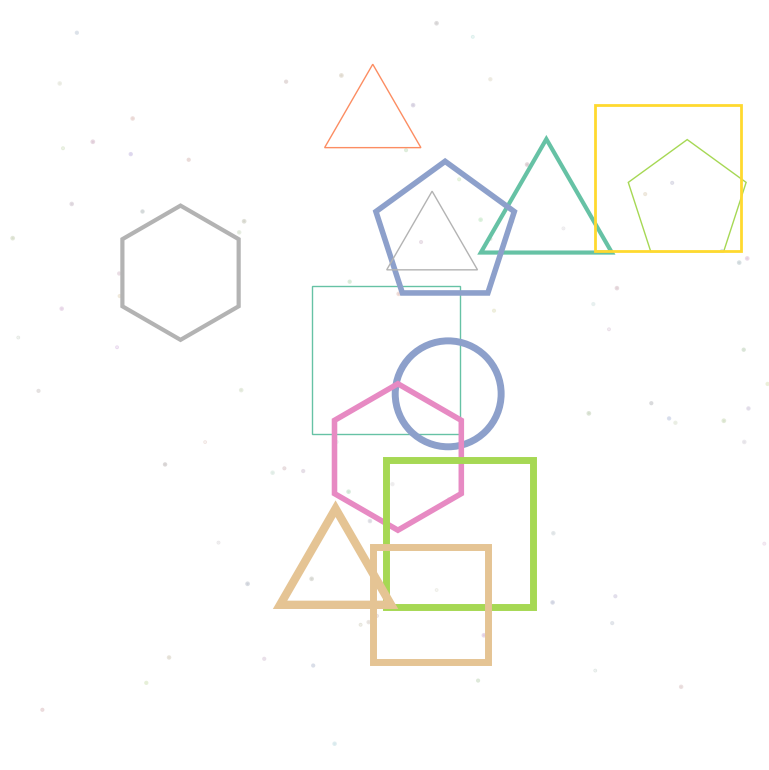[{"shape": "square", "thickness": 0.5, "radius": 0.48, "center": [0.502, 0.532]}, {"shape": "triangle", "thickness": 1.5, "radius": 0.49, "center": [0.71, 0.721]}, {"shape": "triangle", "thickness": 0.5, "radius": 0.36, "center": [0.484, 0.844]}, {"shape": "pentagon", "thickness": 2, "radius": 0.47, "center": [0.578, 0.696]}, {"shape": "circle", "thickness": 2.5, "radius": 0.34, "center": [0.582, 0.489]}, {"shape": "hexagon", "thickness": 2, "radius": 0.48, "center": [0.517, 0.407]}, {"shape": "square", "thickness": 2.5, "radius": 0.48, "center": [0.597, 0.307]}, {"shape": "pentagon", "thickness": 0.5, "radius": 0.4, "center": [0.892, 0.738]}, {"shape": "square", "thickness": 1, "radius": 0.47, "center": [0.867, 0.769]}, {"shape": "triangle", "thickness": 3, "radius": 0.42, "center": [0.436, 0.256]}, {"shape": "square", "thickness": 2.5, "radius": 0.37, "center": [0.559, 0.215]}, {"shape": "hexagon", "thickness": 1.5, "radius": 0.44, "center": [0.234, 0.646]}, {"shape": "triangle", "thickness": 0.5, "radius": 0.34, "center": [0.561, 0.684]}]